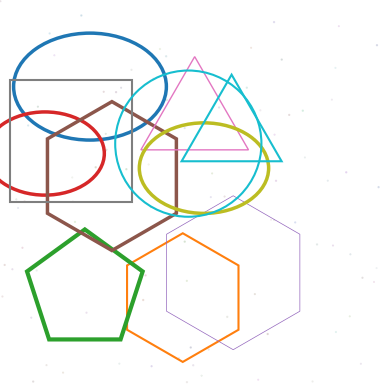[{"shape": "oval", "thickness": 2.5, "radius": 0.99, "center": [0.234, 0.775]}, {"shape": "hexagon", "thickness": 1.5, "radius": 0.84, "center": [0.475, 0.227]}, {"shape": "pentagon", "thickness": 3, "radius": 0.79, "center": [0.22, 0.246]}, {"shape": "oval", "thickness": 2.5, "radius": 0.77, "center": [0.117, 0.601]}, {"shape": "hexagon", "thickness": 0.5, "radius": 1.0, "center": [0.606, 0.292]}, {"shape": "hexagon", "thickness": 2.5, "radius": 0.97, "center": [0.291, 0.543]}, {"shape": "triangle", "thickness": 1, "radius": 0.81, "center": [0.506, 0.691]}, {"shape": "square", "thickness": 1.5, "radius": 0.79, "center": [0.183, 0.633]}, {"shape": "oval", "thickness": 2.5, "radius": 0.84, "center": [0.53, 0.563]}, {"shape": "triangle", "thickness": 1.5, "radius": 0.75, "center": [0.602, 0.656]}, {"shape": "circle", "thickness": 1.5, "radius": 0.95, "center": [0.489, 0.627]}]